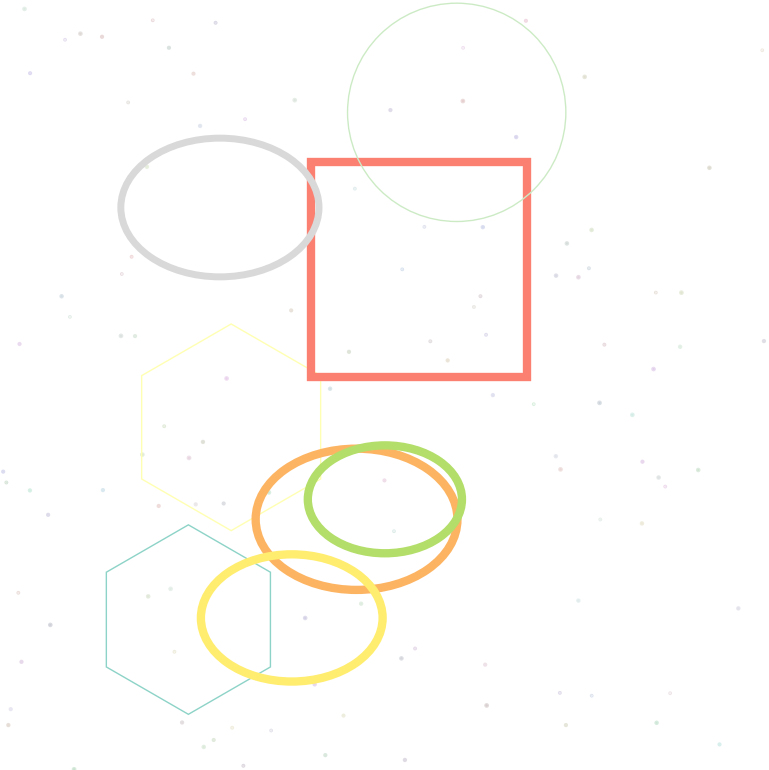[{"shape": "hexagon", "thickness": 0.5, "radius": 0.62, "center": [0.245, 0.195]}, {"shape": "hexagon", "thickness": 0.5, "radius": 0.67, "center": [0.3, 0.445]}, {"shape": "square", "thickness": 3, "radius": 0.7, "center": [0.544, 0.65]}, {"shape": "oval", "thickness": 3, "radius": 0.66, "center": [0.463, 0.326]}, {"shape": "oval", "thickness": 3, "radius": 0.5, "center": [0.5, 0.352]}, {"shape": "oval", "thickness": 2.5, "radius": 0.64, "center": [0.286, 0.731]}, {"shape": "circle", "thickness": 0.5, "radius": 0.71, "center": [0.593, 0.854]}, {"shape": "oval", "thickness": 3, "radius": 0.59, "center": [0.379, 0.197]}]